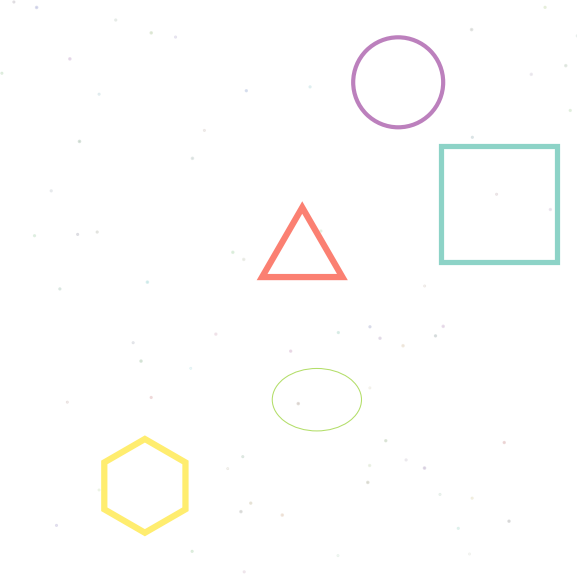[{"shape": "square", "thickness": 2.5, "radius": 0.5, "center": [0.864, 0.646]}, {"shape": "triangle", "thickness": 3, "radius": 0.4, "center": [0.523, 0.56]}, {"shape": "oval", "thickness": 0.5, "radius": 0.39, "center": [0.549, 0.307]}, {"shape": "circle", "thickness": 2, "radius": 0.39, "center": [0.69, 0.857]}, {"shape": "hexagon", "thickness": 3, "radius": 0.41, "center": [0.251, 0.158]}]